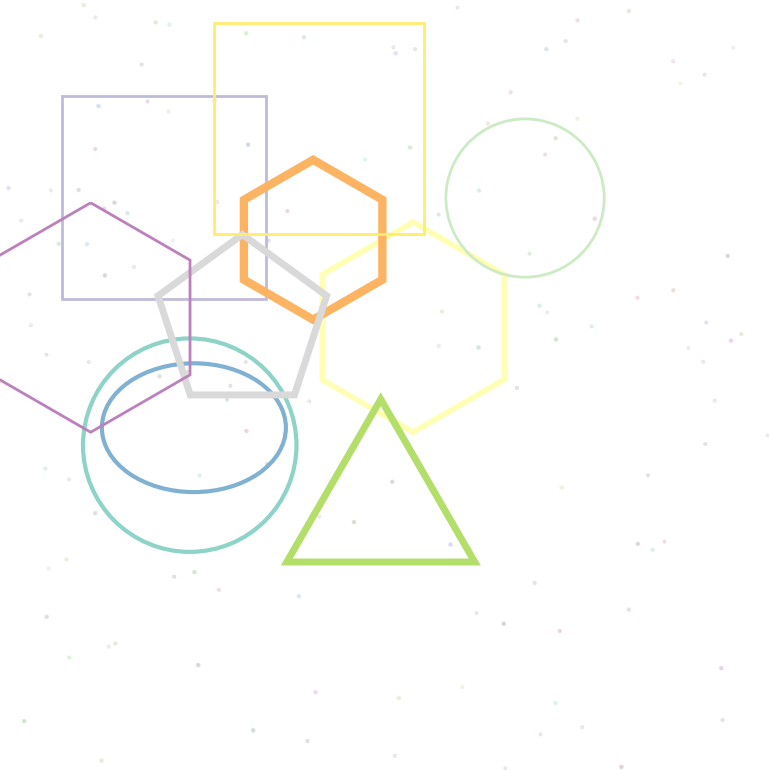[{"shape": "circle", "thickness": 1.5, "radius": 0.69, "center": [0.246, 0.422]}, {"shape": "hexagon", "thickness": 2, "radius": 0.68, "center": [0.537, 0.575]}, {"shape": "square", "thickness": 1, "radius": 0.66, "center": [0.213, 0.744]}, {"shape": "oval", "thickness": 1.5, "radius": 0.6, "center": [0.252, 0.445]}, {"shape": "hexagon", "thickness": 3, "radius": 0.52, "center": [0.407, 0.689]}, {"shape": "triangle", "thickness": 2.5, "radius": 0.7, "center": [0.495, 0.341]}, {"shape": "pentagon", "thickness": 2.5, "radius": 0.58, "center": [0.315, 0.58]}, {"shape": "hexagon", "thickness": 1, "radius": 0.74, "center": [0.118, 0.588]}, {"shape": "circle", "thickness": 1, "radius": 0.51, "center": [0.682, 0.743]}, {"shape": "square", "thickness": 1, "radius": 0.68, "center": [0.414, 0.833]}]